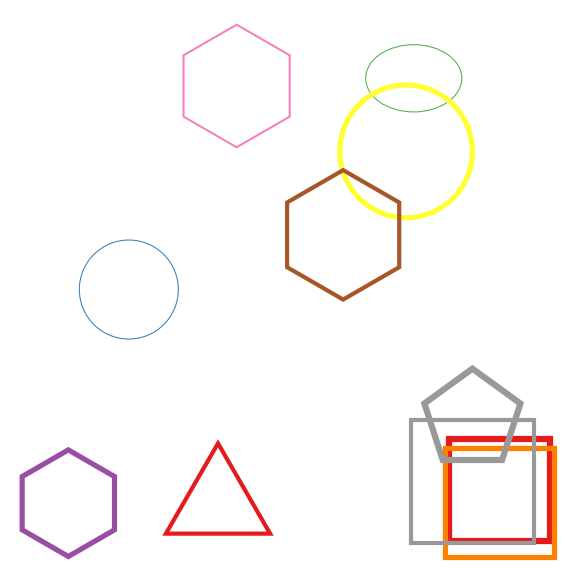[{"shape": "square", "thickness": 3, "radius": 0.44, "center": [0.865, 0.151]}, {"shape": "triangle", "thickness": 2, "radius": 0.52, "center": [0.378, 0.127]}, {"shape": "circle", "thickness": 0.5, "radius": 0.43, "center": [0.223, 0.498]}, {"shape": "oval", "thickness": 0.5, "radius": 0.42, "center": [0.716, 0.864]}, {"shape": "hexagon", "thickness": 2.5, "radius": 0.46, "center": [0.118, 0.128]}, {"shape": "square", "thickness": 2.5, "radius": 0.47, "center": [0.865, 0.128]}, {"shape": "circle", "thickness": 2.5, "radius": 0.57, "center": [0.703, 0.737]}, {"shape": "hexagon", "thickness": 2, "radius": 0.56, "center": [0.594, 0.592]}, {"shape": "hexagon", "thickness": 1, "radius": 0.53, "center": [0.41, 0.85]}, {"shape": "square", "thickness": 2, "radius": 0.53, "center": [0.819, 0.165]}, {"shape": "pentagon", "thickness": 3, "radius": 0.44, "center": [0.818, 0.273]}]